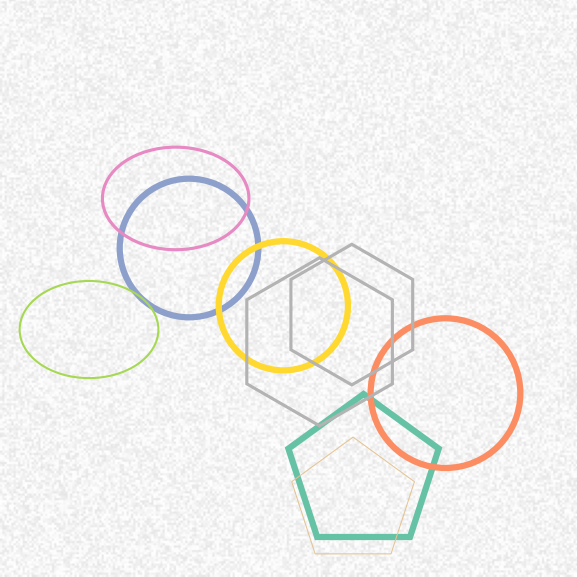[{"shape": "pentagon", "thickness": 3, "radius": 0.68, "center": [0.63, 0.18]}, {"shape": "circle", "thickness": 3, "radius": 0.65, "center": [0.771, 0.318]}, {"shape": "circle", "thickness": 3, "radius": 0.6, "center": [0.327, 0.57]}, {"shape": "oval", "thickness": 1.5, "radius": 0.63, "center": [0.304, 0.656]}, {"shape": "oval", "thickness": 1, "radius": 0.6, "center": [0.154, 0.428]}, {"shape": "circle", "thickness": 3, "radius": 0.56, "center": [0.491, 0.47]}, {"shape": "pentagon", "thickness": 0.5, "radius": 0.56, "center": [0.611, 0.13]}, {"shape": "hexagon", "thickness": 1.5, "radius": 0.61, "center": [0.609, 0.454]}, {"shape": "hexagon", "thickness": 1.5, "radius": 0.73, "center": [0.553, 0.407]}]